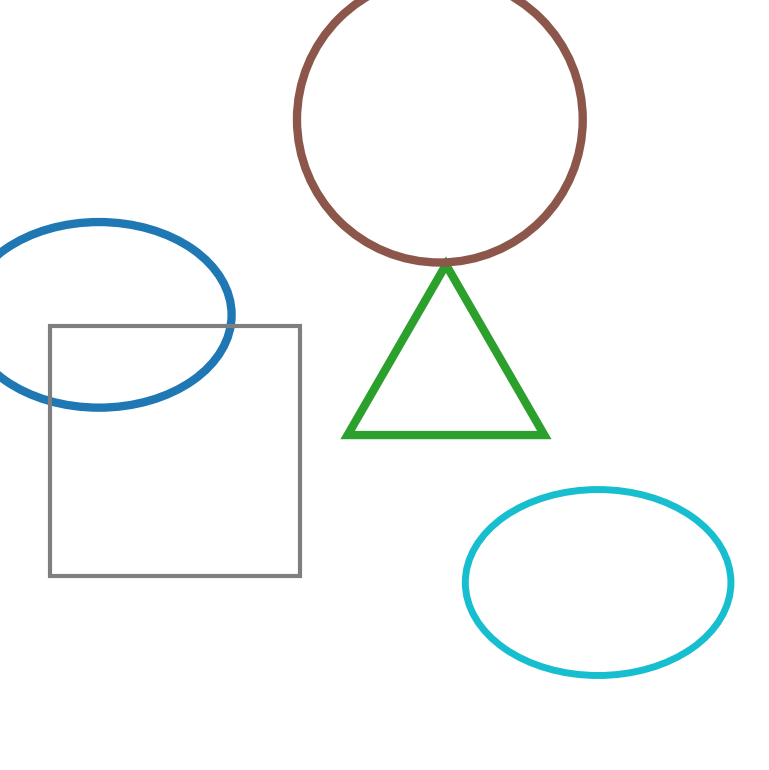[{"shape": "oval", "thickness": 3, "radius": 0.86, "center": [0.129, 0.591]}, {"shape": "triangle", "thickness": 3, "radius": 0.74, "center": [0.579, 0.509]}, {"shape": "circle", "thickness": 3, "radius": 0.93, "center": [0.571, 0.845]}, {"shape": "square", "thickness": 1.5, "radius": 0.81, "center": [0.228, 0.414]}, {"shape": "oval", "thickness": 2.5, "radius": 0.86, "center": [0.777, 0.243]}]